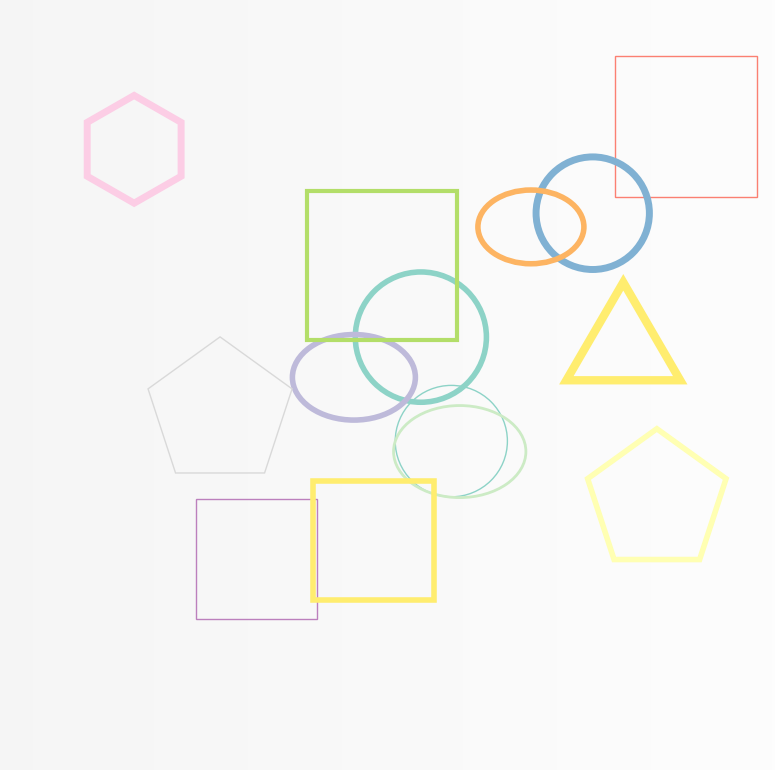[{"shape": "circle", "thickness": 0.5, "radius": 0.36, "center": [0.582, 0.427]}, {"shape": "circle", "thickness": 2, "radius": 0.42, "center": [0.543, 0.562]}, {"shape": "pentagon", "thickness": 2, "radius": 0.47, "center": [0.848, 0.349]}, {"shape": "oval", "thickness": 2, "radius": 0.4, "center": [0.457, 0.51]}, {"shape": "square", "thickness": 0.5, "radius": 0.46, "center": [0.885, 0.836]}, {"shape": "circle", "thickness": 2.5, "radius": 0.37, "center": [0.765, 0.723]}, {"shape": "oval", "thickness": 2, "radius": 0.34, "center": [0.685, 0.705]}, {"shape": "square", "thickness": 1.5, "radius": 0.48, "center": [0.493, 0.655]}, {"shape": "hexagon", "thickness": 2.5, "radius": 0.35, "center": [0.173, 0.806]}, {"shape": "pentagon", "thickness": 0.5, "radius": 0.49, "center": [0.284, 0.465]}, {"shape": "square", "thickness": 0.5, "radius": 0.39, "center": [0.331, 0.274]}, {"shape": "oval", "thickness": 1, "radius": 0.43, "center": [0.593, 0.414]}, {"shape": "triangle", "thickness": 3, "radius": 0.42, "center": [0.804, 0.549]}, {"shape": "square", "thickness": 2, "radius": 0.39, "center": [0.482, 0.298]}]